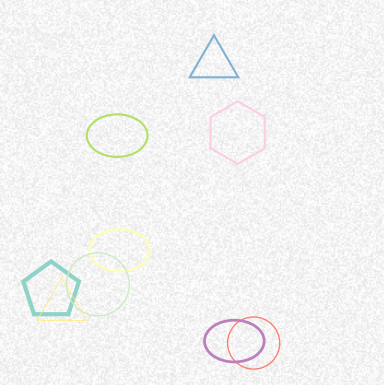[{"shape": "pentagon", "thickness": 3, "radius": 0.38, "center": [0.133, 0.245]}, {"shape": "oval", "thickness": 1.5, "radius": 0.39, "center": [0.31, 0.35]}, {"shape": "circle", "thickness": 1, "radius": 0.34, "center": [0.659, 0.109]}, {"shape": "triangle", "thickness": 1.5, "radius": 0.36, "center": [0.556, 0.836]}, {"shape": "oval", "thickness": 1.5, "radius": 0.39, "center": [0.304, 0.648]}, {"shape": "hexagon", "thickness": 1.5, "radius": 0.41, "center": [0.617, 0.655]}, {"shape": "oval", "thickness": 2, "radius": 0.39, "center": [0.609, 0.114]}, {"shape": "circle", "thickness": 1, "radius": 0.41, "center": [0.254, 0.261]}, {"shape": "triangle", "thickness": 0.5, "radius": 0.37, "center": [0.161, 0.205]}]